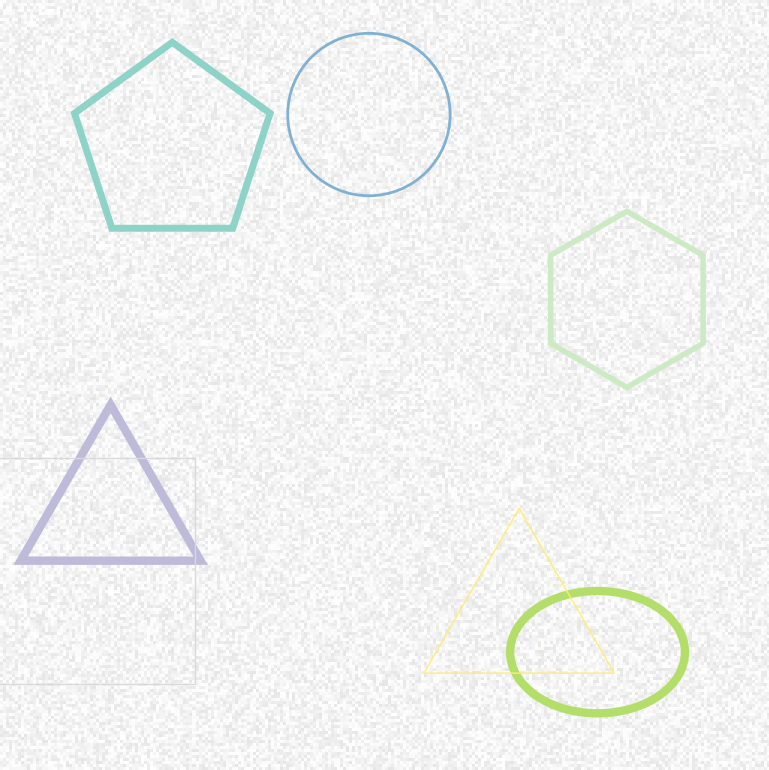[{"shape": "pentagon", "thickness": 2.5, "radius": 0.67, "center": [0.224, 0.812]}, {"shape": "triangle", "thickness": 3, "radius": 0.67, "center": [0.144, 0.339]}, {"shape": "circle", "thickness": 1, "radius": 0.53, "center": [0.479, 0.851]}, {"shape": "oval", "thickness": 3, "radius": 0.57, "center": [0.776, 0.153]}, {"shape": "square", "thickness": 0.5, "radius": 0.73, "center": [0.107, 0.258]}, {"shape": "hexagon", "thickness": 2, "radius": 0.57, "center": [0.814, 0.611]}, {"shape": "triangle", "thickness": 0.5, "radius": 0.71, "center": [0.674, 0.197]}]